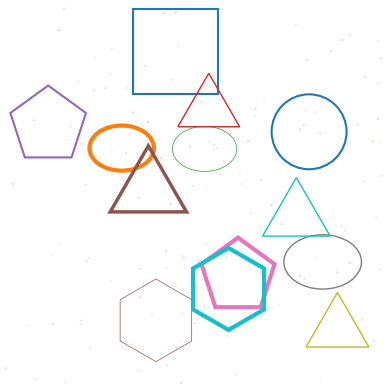[{"shape": "circle", "thickness": 1.5, "radius": 0.49, "center": [0.803, 0.658]}, {"shape": "square", "thickness": 1.5, "radius": 0.55, "center": [0.456, 0.867]}, {"shape": "oval", "thickness": 3, "radius": 0.42, "center": [0.316, 0.615]}, {"shape": "oval", "thickness": 0.5, "radius": 0.42, "center": [0.531, 0.613]}, {"shape": "triangle", "thickness": 1, "radius": 0.46, "center": [0.542, 0.717]}, {"shape": "pentagon", "thickness": 1.5, "radius": 0.52, "center": [0.125, 0.675]}, {"shape": "triangle", "thickness": 2.5, "radius": 0.57, "center": [0.385, 0.507]}, {"shape": "hexagon", "thickness": 0.5, "radius": 0.54, "center": [0.405, 0.168]}, {"shape": "pentagon", "thickness": 3, "radius": 0.5, "center": [0.618, 0.283]}, {"shape": "oval", "thickness": 1, "radius": 0.5, "center": [0.838, 0.32]}, {"shape": "triangle", "thickness": 1, "radius": 0.47, "center": [0.877, 0.146]}, {"shape": "hexagon", "thickness": 3, "radius": 0.53, "center": [0.594, 0.249]}, {"shape": "triangle", "thickness": 1, "radius": 0.51, "center": [0.77, 0.437]}]